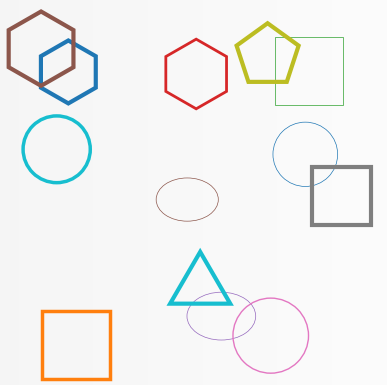[{"shape": "circle", "thickness": 0.5, "radius": 0.42, "center": [0.788, 0.599]}, {"shape": "hexagon", "thickness": 3, "radius": 0.41, "center": [0.176, 0.813]}, {"shape": "square", "thickness": 2.5, "radius": 0.44, "center": [0.196, 0.104]}, {"shape": "square", "thickness": 0.5, "radius": 0.44, "center": [0.797, 0.815]}, {"shape": "hexagon", "thickness": 2, "radius": 0.45, "center": [0.506, 0.808]}, {"shape": "oval", "thickness": 0.5, "radius": 0.44, "center": [0.571, 0.179]}, {"shape": "hexagon", "thickness": 3, "radius": 0.48, "center": [0.106, 0.874]}, {"shape": "oval", "thickness": 0.5, "radius": 0.4, "center": [0.483, 0.482]}, {"shape": "circle", "thickness": 1, "radius": 0.49, "center": [0.699, 0.128]}, {"shape": "square", "thickness": 3, "radius": 0.38, "center": [0.882, 0.491]}, {"shape": "pentagon", "thickness": 3, "radius": 0.42, "center": [0.691, 0.855]}, {"shape": "circle", "thickness": 2.5, "radius": 0.43, "center": [0.146, 0.612]}, {"shape": "triangle", "thickness": 3, "radius": 0.45, "center": [0.517, 0.256]}]